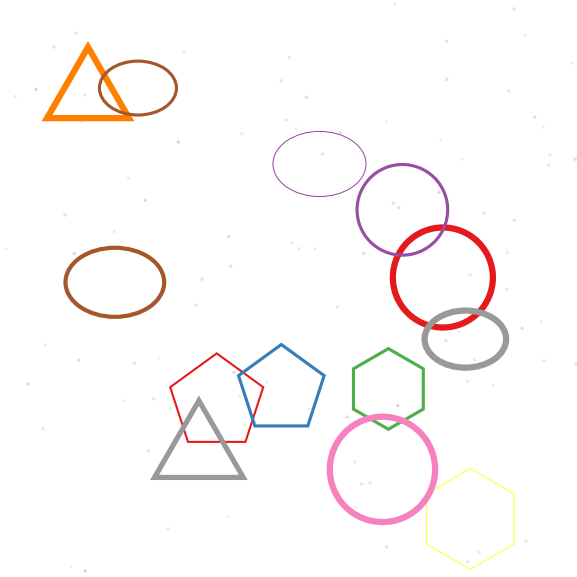[{"shape": "pentagon", "thickness": 1, "radius": 0.42, "center": [0.375, 0.303]}, {"shape": "circle", "thickness": 3, "radius": 0.43, "center": [0.767, 0.519]}, {"shape": "pentagon", "thickness": 1.5, "radius": 0.39, "center": [0.487, 0.325]}, {"shape": "hexagon", "thickness": 1.5, "radius": 0.35, "center": [0.673, 0.326]}, {"shape": "oval", "thickness": 0.5, "radius": 0.4, "center": [0.553, 0.715]}, {"shape": "circle", "thickness": 1.5, "radius": 0.39, "center": [0.697, 0.636]}, {"shape": "triangle", "thickness": 3, "radius": 0.41, "center": [0.152, 0.836]}, {"shape": "hexagon", "thickness": 0.5, "radius": 0.44, "center": [0.814, 0.101]}, {"shape": "oval", "thickness": 1.5, "radius": 0.33, "center": [0.239, 0.847]}, {"shape": "oval", "thickness": 2, "radius": 0.43, "center": [0.199, 0.51]}, {"shape": "circle", "thickness": 3, "radius": 0.46, "center": [0.662, 0.186]}, {"shape": "triangle", "thickness": 2.5, "radius": 0.44, "center": [0.344, 0.217]}, {"shape": "oval", "thickness": 3, "radius": 0.35, "center": [0.806, 0.412]}]